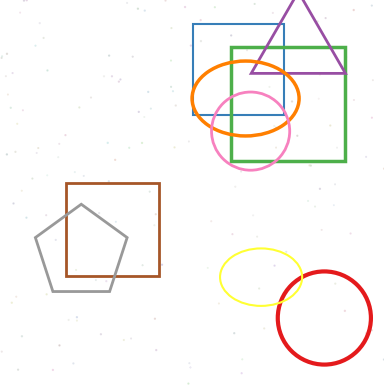[{"shape": "circle", "thickness": 3, "radius": 0.6, "center": [0.842, 0.174]}, {"shape": "square", "thickness": 1.5, "radius": 0.59, "center": [0.619, 0.82]}, {"shape": "square", "thickness": 2.5, "radius": 0.74, "center": [0.748, 0.73]}, {"shape": "triangle", "thickness": 2, "radius": 0.71, "center": [0.775, 0.88]}, {"shape": "oval", "thickness": 2.5, "radius": 0.69, "center": [0.638, 0.744]}, {"shape": "oval", "thickness": 1.5, "radius": 0.53, "center": [0.678, 0.28]}, {"shape": "square", "thickness": 2, "radius": 0.6, "center": [0.292, 0.403]}, {"shape": "circle", "thickness": 2, "radius": 0.51, "center": [0.651, 0.659]}, {"shape": "pentagon", "thickness": 2, "radius": 0.63, "center": [0.211, 0.344]}]